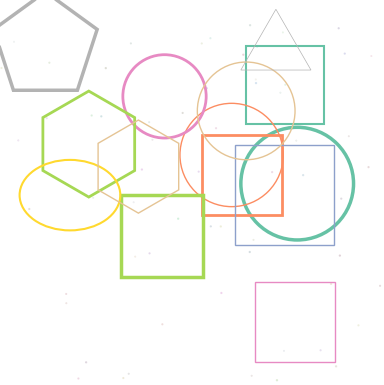[{"shape": "circle", "thickness": 2.5, "radius": 0.73, "center": [0.772, 0.523]}, {"shape": "square", "thickness": 1.5, "radius": 0.51, "center": [0.74, 0.779]}, {"shape": "square", "thickness": 2, "radius": 0.52, "center": [0.629, 0.546]}, {"shape": "circle", "thickness": 1, "radius": 0.67, "center": [0.602, 0.597]}, {"shape": "square", "thickness": 1, "radius": 0.65, "center": [0.738, 0.494]}, {"shape": "circle", "thickness": 2, "radius": 0.54, "center": [0.427, 0.75]}, {"shape": "square", "thickness": 1, "radius": 0.52, "center": [0.766, 0.163]}, {"shape": "hexagon", "thickness": 2, "radius": 0.69, "center": [0.231, 0.626]}, {"shape": "square", "thickness": 2.5, "radius": 0.54, "center": [0.421, 0.387]}, {"shape": "oval", "thickness": 1.5, "radius": 0.65, "center": [0.182, 0.493]}, {"shape": "circle", "thickness": 1, "radius": 0.63, "center": [0.639, 0.712]}, {"shape": "hexagon", "thickness": 1, "radius": 0.6, "center": [0.359, 0.567]}, {"shape": "pentagon", "thickness": 2.5, "radius": 0.71, "center": [0.118, 0.88]}, {"shape": "triangle", "thickness": 0.5, "radius": 0.53, "center": [0.717, 0.871]}]